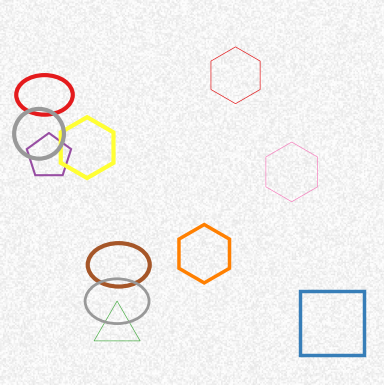[{"shape": "oval", "thickness": 3, "radius": 0.37, "center": [0.116, 0.754]}, {"shape": "hexagon", "thickness": 0.5, "radius": 0.37, "center": [0.612, 0.804]}, {"shape": "square", "thickness": 2.5, "radius": 0.42, "center": [0.863, 0.161]}, {"shape": "triangle", "thickness": 0.5, "radius": 0.35, "center": [0.304, 0.149]}, {"shape": "pentagon", "thickness": 1.5, "radius": 0.3, "center": [0.127, 0.594]}, {"shape": "hexagon", "thickness": 2.5, "radius": 0.38, "center": [0.53, 0.341]}, {"shape": "hexagon", "thickness": 3, "radius": 0.4, "center": [0.226, 0.617]}, {"shape": "oval", "thickness": 3, "radius": 0.4, "center": [0.308, 0.312]}, {"shape": "hexagon", "thickness": 0.5, "radius": 0.39, "center": [0.758, 0.553]}, {"shape": "oval", "thickness": 2, "radius": 0.42, "center": [0.304, 0.218]}, {"shape": "circle", "thickness": 3, "radius": 0.32, "center": [0.101, 0.653]}]